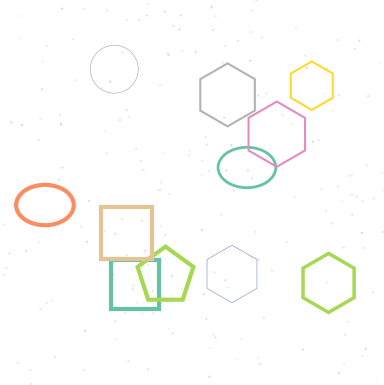[{"shape": "oval", "thickness": 2, "radius": 0.37, "center": [0.641, 0.565]}, {"shape": "square", "thickness": 3, "radius": 0.32, "center": [0.35, 0.261]}, {"shape": "oval", "thickness": 3, "radius": 0.37, "center": [0.117, 0.467]}, {"shape": "hexagon", "thickness": 0.5, "radius": 0.37, "center": [0.603, 0.288]}, {"shape": "hexagon", "thickness": 1.5, "radius": 0.42, "center": [0.719, 0.652]}, {"shape": "hexagon", "thickness": 2.5, "radius": 0.38, "center": [0.853, 0.265]}, {"shape": "pentagon", "thickness": 3, "radius": 0.38, "center": [0.43, 0.283]}, {"shape": "hexagon", "thickness": 1.5, "radius": 0.31, "center": [0.81, 0.777]}, {"shape": "square", "thickness": 3, "radius": 0.33, "center": [0.328, 0.395]}, {"shape": "circle", "thickness": 0.5, "radius": 0.31, "center": [0.297, 0.82]}, {"shape": "hexagon", "thickness": 1.5, "radius": 0.41, "center": [0.591, 0.754]}]